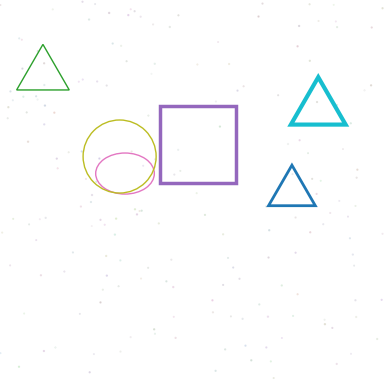[{"shape": "triangle", "thickness": 2, "radius": 0.35, "center": [0.758, 0.501]}, {"shape": "triangle", "thickness": 1, "radius": 0.39, "center": [0.112, 0.806]}, {"shape": "square", "thickness": 2.5, "radius": 0.5, "center": [0.515, 0.625]}, {"shape": "oval", "thickness": 1, "radius": 0.38, "center": [0.325, 0.549]}, {"shape": "circle", "thickness": 1, "radius": 0.47, "center": [0.311, 0.593]}, {"shape": "triangle", "thickness": 3, "radius": 0.41, "center": [0.827, 0.717]}]